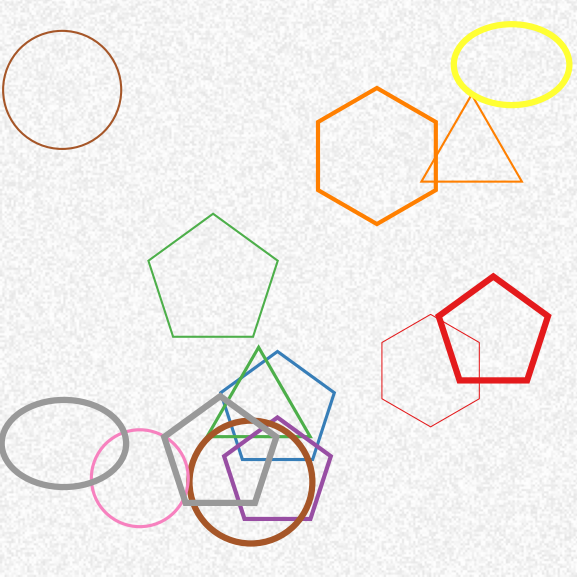[{"shape": "hexagon", "thickness": 0.5, "radius": 0.49, "center": [0.746, 0.357]}, {"shape": "pentagon", "thickness": 3, "radius": 0.5, "center": [0.854, 0.421]}, {"shape": "pentagon", "thickness": 1.5, "radius": 0.52, "center": [0.481, 0.287]}, {"shape": "triangle", "thickness": 1.5, "radius": 0.52, "center": [0.448, 0.295]}, {"shape": "pentagon", "thickness": 1, "radius": 0.59, "center": [0.369, 0.511]}, {"shape": "pentagon", "thickness": 2, "radius": 0.49, "center": [0.48, 0.179]}, {"shape": "triangle", "thickness": 1, "radius": 0.5, "center": [0.817, 0.735]}, {"shape": "hexagon", "thickness": 2, "radius": 0.59, "center": [0.653, 0.729]}, {"shape": "oval", "thickness": 3, "radius": 0.5, "center": [0.886, 0.887]}, {"shape": "circle", "thickness": 3, "radius": 0.53, "center": [0.435, 0.164]}, {"shape": "circle", "thickness": 1, "radius": 0.51, "center": [0.108, 0.843]}, {"shape": "circle", "thickness": 1.5, "radius": 0.42, "center": [0.242, 0.171]}, {"shape": "pentagon", "thickness": 3, "radius": 0.51, "center": [0.381, 0.211]}, {"shape": "oval", "thickness": 3, "radius": 0.54, "center": [0.111, 0.231]}]